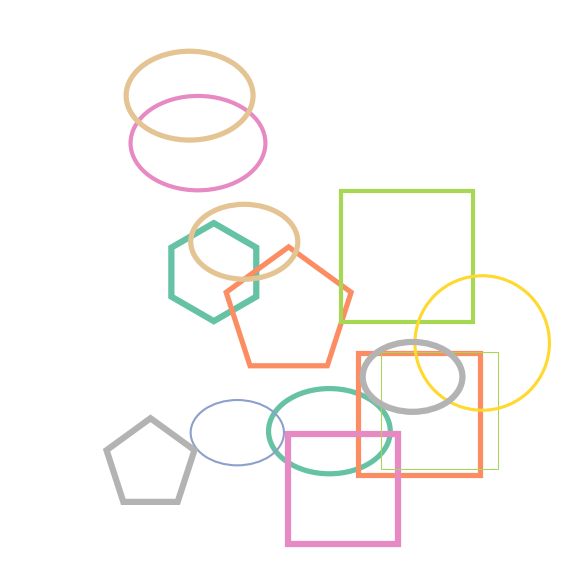[{"shape": "oval", "thickness": 2.5, "radius": 0.53, "center": [0.57, 0.253]}, {"shape": "hexagon", "thickness": 3, "radius": 0.42, "center": [0.37, 0.528]}, {"shape": "square", "thickness": 2.5, "radius": 0.53, "center": [0.726, 0.282]}, {"shape": "pentagon", "thickness": 2.5, "radius": 0.57, "center": [0.5, 0.458]}, {"shape": "oval", "thickness": 1, "radius": 0.4, "center": [0.411, 0.25]}, {"shape": "square", "thickness": 3, "radius": 0.48, "center": [0.594, 0.152]}, {"shape": "oval", "thickness": 2, "radius": 0.58, "center": [0.343, 0.751]}, {"shape": "square", "thickness": 2, "radius": 0.57, "center": [0.705, 0.555]}, {"shape": "square", "thickness": 0.5, "radius": 0.51, "center": [0.761, 0.288]}, {"shape": "circle", "thickness": 1.5, "radius": 0.58, "center": [0.835, 0.405]}, {"shape": "oval", "thickness": 2.5, "radius": 0.55, "center": [0.328, 0.834]}, {"shape": "oval", "thickness": 2.5, "radius": 0.46, "center": [0.423, 0.58]}, {"shape": "pentagon", "thickness": 3, "radius": 0.4, "center": [0.261, 0.195]}, {"shape": "oval", "thickness": 3, "radius": 0.43, "center": [0.714, 0.347]}]